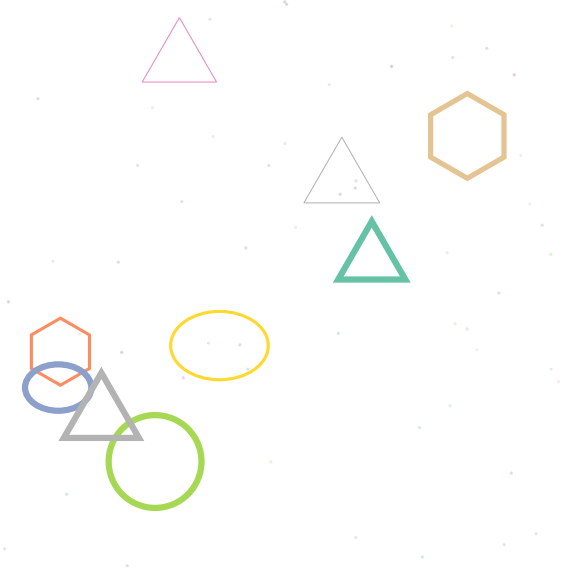[{"shape": "triangle", "thickness": 3, "radius": 0.34, "center": [0.644, 0.549]}, {"shape": "hexagon", "thickness": 1.5, "radius": 0.29, "center": [0.105, 0.39]}, {"shape": "oval", "thickness": 3, "radius": 0.29, "center": [0.101, 0.328]}, {"shape": "triangle", "thickness": 0.5, "radius": 0.37, "center": [0.311, 0.894]}, {"shape": "circle", "thickness": 3, "radius": 0.4, "center": [0.269, 0.2]}, {"shape": "oval", "thickness": 1.5, "radius": 0.42, "center": [0.38, 0.401]}, {"shape": "hexagon", "thickness": 2.5, "radius": 0.37, "center": [0.809, 0.764]}, {"shape": "triangle", "thickness": 0.5, "radius": 0.38, "center": [0.592, 0.686]}, {"shape": "triangle", "thickness": 3, "radius": 0.38, "center": [0.176, 0.278]}]